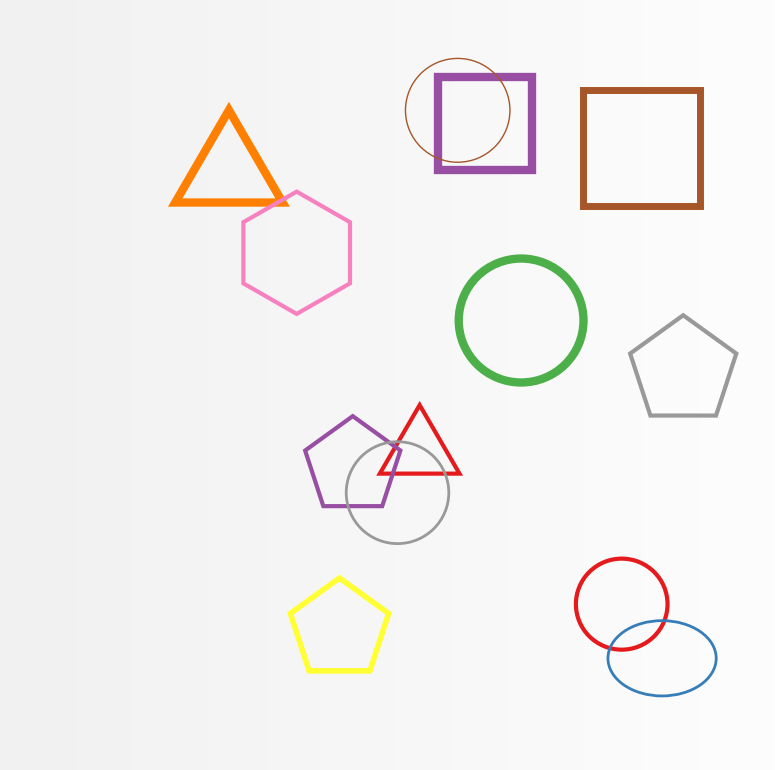[{"shape": "triangle", "thickness": 1.5, "radius": 0.3, "center": [0.541, 0.415]}, {"shape": "circle", "thickness": 1.5, "radius": 0.3, "center": [0.802, 0.215]}, {"shape": "oval", "thickness": 1, "radius": 0.35, "center": [0.854, 0.145]}, {"shape": "circle", "thickness": 3, "radius": 0.4, "center": [0.672, 0.584]}, {"shape": "pentagon", "thickness": 1.5, "radius": 0.32, "center": [0.455, 0.395]}, {"shape": "square", "thickness": 3, "radius": 0.3, "center": [0.626, 0.84]}, {"shape": "triangle", "thickness": 3, "radius": 0.4, "center": [0.295, 0.777]}, {"shape": "pentagon", "thickness": 2, "radius": 0.33, "center": [0.438, 0.183]}, {"shape": "circle", "thickness": 0.5, "radius": 0.34, "center": [0.591, 0.857]}, {"shape": "square", "thickness": 2.5, "radius": 0.38, "center": [0.828, 0.808]}, {"shape": "hexagon", "thickness": 1.5, "radius": 0.4, "center": [0.383, 0.672]}, {"shape": "pentagon", "thickness": 1.5, "radius": 0.36, "center": [0.882, 0.519]}, {"shape": "circle", "thickness": 1, "radius": 0.33, "center": [0.513, 0.36]}]